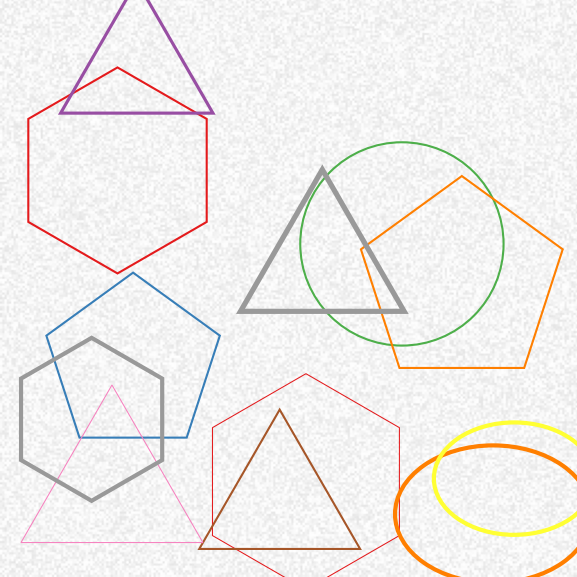[{"shape": "hexagon", "thickness": 0.5, "radius": 0.93, "center": [0.53, 0.165]}, {"shape": "hexagon", "thickness": 1, "radius": 0.89, "center": [0.203, 0.704]}, {"shape": "pentagon", "thickness": 1, "radius": 0.79, "center": [0.23, 0.369]}, {"shape": "circle", "thickness": 1, "radius": 0.88, "center": [0.696, 0.577]}, {"shape": "triangle", "thickness": 1.5, "radius": 0.76, "center": [0.237, 0.879]}, {"shape": "oval", "thickness": 2, "radius": 0.85, "center": [0.854, 0.109]}, {"shape": "pentagon", "thickness": 1, "radius": 0.92, "center": [0.8, 0.511]}, {"shape": "oval", "thickness": 2, "radius": 0.7, "center": [0.89, 0.17]}, {"shape": "triangle", "thickness": 1, "radius": 0.8, "center": [0.484, 0.129]}, {"shape": "triangle", "thickness": 0.5, "radius": 0.91, "center": [0.194, 0.151]}, {"shape": "hexagon", "thickness": 2, "radius": 0.71, "center": [0.159, 0.273]}, {"shape": "triangle", "thickness": 2.5, "radius": 0.82, "center": [0.558, 0.542]}]